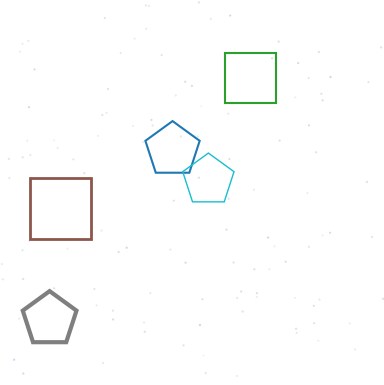[{"shape": "pentagon", "thickness": 1.5, "radius": 0.37, "center": [0.448, 0.611]}, {"shape": "square", "thickness": 1.5, "radius": 0.33, "center": [0.651, 0.797]}, {"shape": "square", "thickness": 2, "radius": 0.4, "center": [0.157, 0.459]}, {"shape": "pentagon", "thickness": 3, "radius": 0.37, "center": [0.129, 0.171]}, {"shape": "pentagon", "thickness": 1, "radius": 0.35, "center": [0.541, 0.532]}]